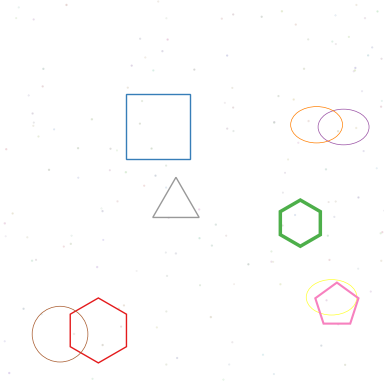[{"shape": "hexagon", "thickness": 1, "radius": 0.42, "center": [0.255, 0.142]}, {"shape": "square", "thickness": 1, "radius": 0.42, "center": [0.411, 0.671]}, {"shape": "hexagon", "thickness": 2.5, "radius": 0.3, "center": [0.78, 0.42]}, {"shape": "oval", "thickness": 0.5, "radius": 0.33, "center": [0.892, 0.67]}, {"shape": "oval", "thickness": 0.5, "radius": 0.34, "center": [0.822, 0.676]}, {"shape": "oval", "thickness": 0.5, "radius": 0.33, "center": [0.861, 0.228]}, {"shape": "circle", "thickness": 0.5, "radius": 0.36, "center": [0.156, 0.132]}, {"shape": "pentagon", "thickness": 1.5, "radius": 0.29, "center": [0.875, 0.207]}, {"shape": "triangle", "thickness": 1, "radius": 0.35, "center": [0.457, 0.47]}]